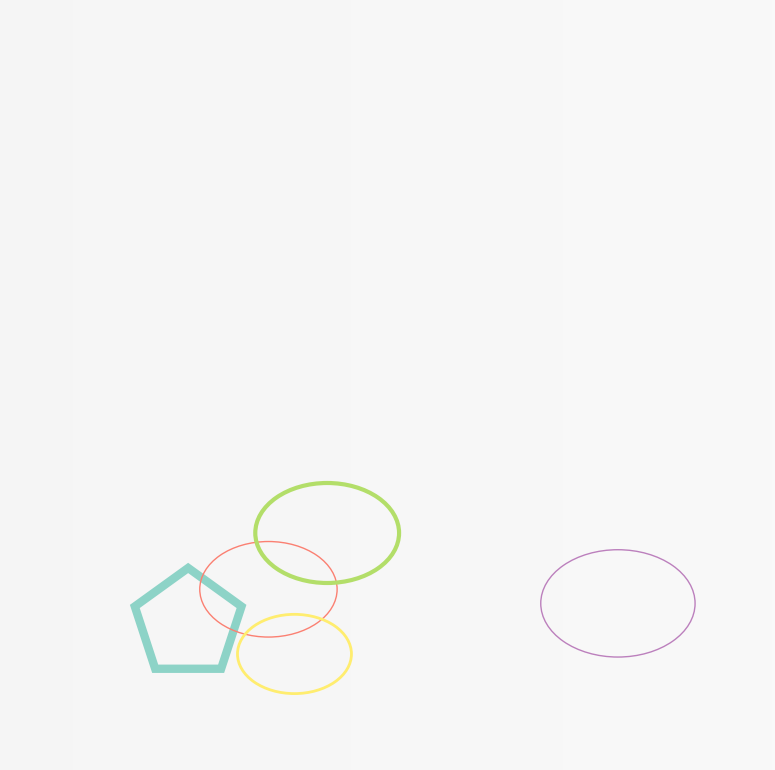[{"shape": "pentagon", "thickness": 3, "radius": 0.36, "center": [0.243, 0.19]}, {"shape": "oval", "thickness": 0.5, "radius": 0.44, "center": [0.346, 0.235]}, {"shape": "oval", "thickness": 1.5, "radius": 0.46, "center": [0.422, 0.308]}, {"shape": "oval", "thickness": 0.5, "radius": 0.5, "center": [0.797, 0.216]}, {"shape": "oval", "thickness": 1, "radius": 0.37, "center": [0.38, 0.151]}]